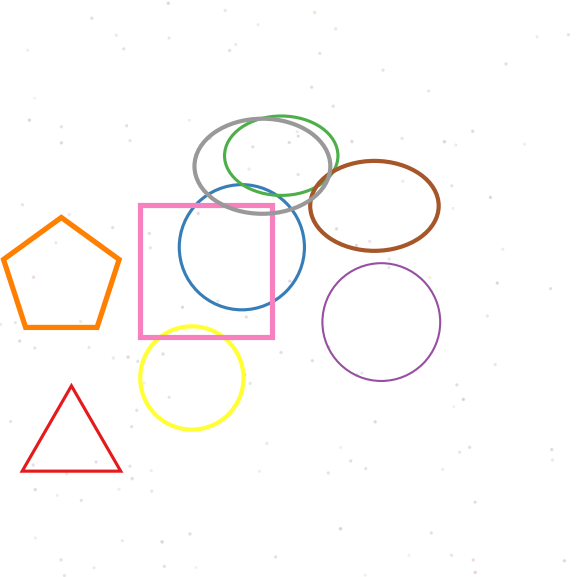[{"shape": "triangle", "thickness": 1.5, "radius": 0.49, "center": [0.124, 0.233]}, {"shape": "circle", "thickness": 1.5, "radius": 0.54, "center": [0.419, 0.571]}, {"shape": "oval", "thickness": 1.5, "radius": 0.49, "center": [0.487, 0.729]}, {"shape": "circle", "thickness": 1, "radius": 0.51, "center": [0.66, 0.441]}, {"shape": "pentagon", "thickness": 2.5, "radius": 0.53, "center": [0.106, 0.517]}, {"shape": "circle", "thickness": 2, "radius": 0.45, "center": [0.332, 0.345]}, {"shape": "oval", "thickness": 2, "radius": 0.56, "center": [0.648, 0.643]}, {"shape": "square", "thickness": 2.5, "radius": 0.57, "center": [0.356, 0.531]}, {"shape": "oval", "thickness": 2, "radius": 0.59, "center": [0.454, 0.711]}]